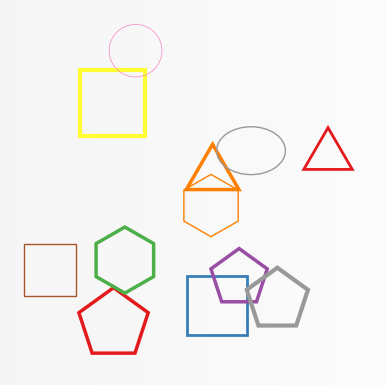[{"shape": "pentagon", "thickness": 2.5, "radius": 0.47, "center": [0.293, 0.159]}, {"shape": "triangle", "thickness": 2, "radius": 0.36, "center": [0.846, 0.596]}, {"shape": "square", "thickness": 2, "radius": 0.38, "center": [0.56, 0.206]}, {"shape": "hexagon", "thickness": 2.5, "radius": 0.43, "center": [0.322, 0.324]}, {"shape": "pentagon", "thickness": 2.5, "radius": 0.38, "center": [0.617, 0.278]}, {"shape": "hexagon", "thickness": 1, "radius": 0.4, "center": [0.545, 0.466]}, {"shape": "triangle", "thickness": 2.5, "radius": 0.39, "center": [0.549, 0.547]}, {"shape": "square", "thickness": 3, "radius": 0.42, "center": [0.29, 0.732]}, {"shape": "square", "thickness": 1, "radius": 0.34, "center": [0.129, 0.298]}, {"shape": "circle", "thickness": 0.5, "radius": 0.34, "center": [0.35, 0.868]}, {"shape": "pentagon", "thickness": 3, "radius": 0.42, "center": [0.716, 0.222]}, {"shape": "oval", "thickness": 1, "radius": 0.44, "center": [0.648, 0.609]}]